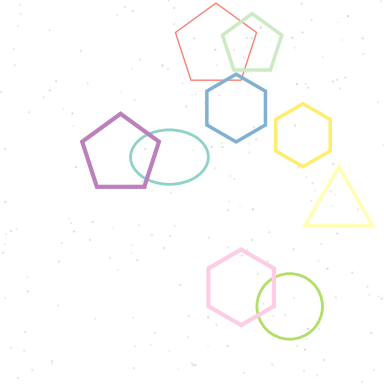[{"shape": "oval", "thickness": 2, "radius": 0.51, "center": [0.44, 0.592]}, {"shape": "triangle", "thickness": 2.5, "radius": 0.51, "center": [0.88, 0.465]}, {"shape": "pentagon", "thickness": 1, "radius": 0.55, "center": [0.561, 0.881]}, {"shape": "hexagon", "thickness": 2.5, "radius": 0.44, "center": [0.613, 0.719]}, {"shape": "circle", "thickness": 2, "radius": 0.43, "center": [0.752, 0.204]}, {"shape": "hexagon", "thickness": 3, "radius": 0.49, "center": [0.626, 0.254]}, {"shape": "pentagon", "thickness": 3, "radius": 0.52, "center": [0.313, 0.6]}, {"shape": "pentagon", "thickness": 2.5, "radius": 0.4, "center": [0.655, 0.884]}, {"shape": "hexagon", "thickness": 2.5, "radius": 0.41, "center": [0.787, 0.649]}]